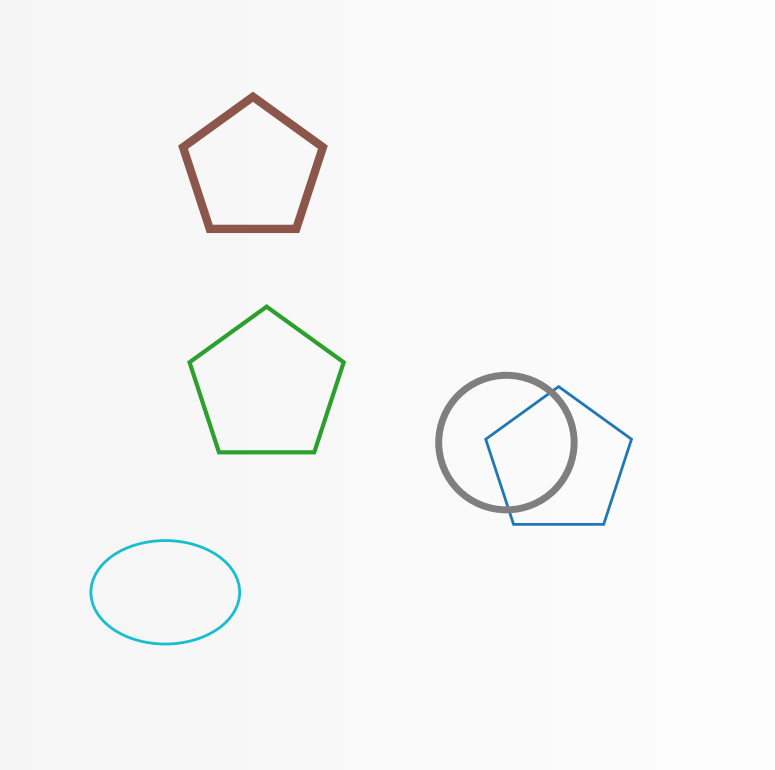[{"shape": "pentagon", "thickness": 1, "radius": 0.49, "center": [0.721, 0.399]}, {"shape": "pentagon", "thickness": 1.5, "radius": 0.52, "center": [0.344, 0.497]}, {"shape": "pentagon", "thickness": 3, "radius": 0.47, "center": [0.326, 0.779]}, {"shape": "circle", "thickness": 2.5, "radius": 0.44, "center": [0.653, 0.425]}, {"shape": "oval", "thickness": 1, "radius": 0.48, "center": [0.213, 0.231]}]